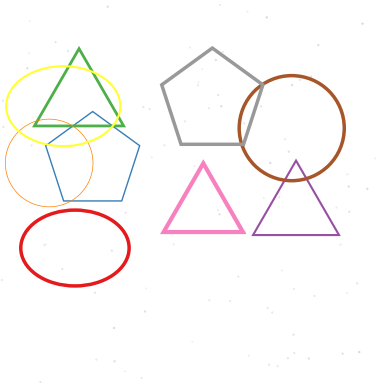[{"shape": "oval", "thickness": 2.5, "radius": 0.7, "center": [0.195, 0.356]}, {"shape": "pentagon", "thickness": 1, "radius": 0.64, "center": [0.241, 0.582]}, {"shape": "triangle", "thickness": 2, "radius": 0.67, "center": [0.205, 0.74]}, {"shape": "triangle", "thickness": 1.5, "radius": 0.64, "center": [0.769, 0.454]}, {"shape": "circle", "thickness": 0.5, "radius": 0.57, "center": [0.128, 0.577]}, {"shape": "oval", "thickness": 1.5, "radius": 0.74, "center": [0.164, 0.724]}, {"shape": "circle", "thickness": 2.5, "radius": 0.68, "center": [0.758, 0.667]}, {"shape": "triangle", "thickness": 3, "radius": 0.59, "center": [0.528, 0.457]}, {"shape": "pentagon", "thickness": 2.5, "radius": 0.69, "center": [0.551, 0.737]}]